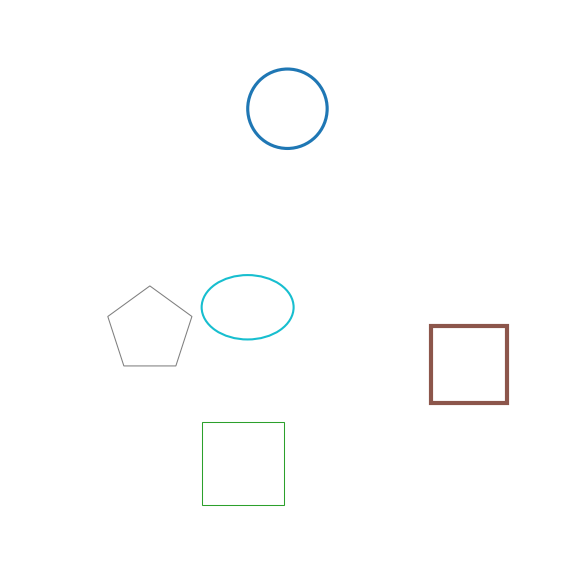[{"shape": "circle", "thickness": 1.5, "radius": 0.34, "center": [0.498, 0.811]}, {"shape": "square", "thickness": 0.5, "radius": 0.36, "center": [0.421, 0.197]}, {"shape": "square", "thickness": 2, "radius": 0.33, "center": [0.812, 0.367]}, {"shape": "pentagon", "thickness": 0.5, "radius": 0.38, "center": [0.259, 0.427]}, {"shape": "oval", "thickness": 1, "radius": 0.4, "center": [0.429, 0.467]}]